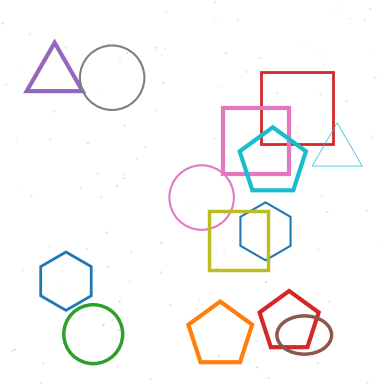[{"shape": "hexagon", "thickness": 2, "radius": 0.38, "center": [0.171, 0.27]}, {"shape": "hexagon", "thickness": 1.5, "radius": 0.38, "center": [0.69, 0.399]}, {"shape": "pentagon", "thickness": 3, "radius": 0.44, "center": [0.572, 0.13]}, {"shape": "circle", "thickness": 2.5, "radius": 0.38, "center": [0.242, 0.132]}, {"shape": "square", "thickness": 2, "radius": 0.47, "center": [0.771, 0.719]}, {"shape": "pentagon", "thickness": 3, "radius": 0.4, "center": [0.751, 0.164]}, {"shape": "triangle", "thickness": 3, "radius": 0.42, "center": [0.142, 0.805]}, {"shape": "oval", "thickness": 2.5, "radius": 0.36, "center": [0.79, 0.13]}, {"shape": "square", "thickness": 3, "radius": 0.43, "center": [0.664, 0.634]}, {"shape": "circle", "thickness": 1.5, "radius": 0.42, "center": [0.524, 0.487]}, {"shape": "circle", "thickness": 1.5, "radius": 0.42, "center": [0.291, 0.798]}, {"shape": "square", "thickness": 2.5, "radius": 0.38, "center": [0.62, 0.375]}, {"shape": "triangle", "thickness": 0.5, "radius": 0.37, "center": [0.876, 0.606]}, {"shape": "pentagon", "thickness": 3, "radius": 0.45, "center": [0.709, 0.579]}]